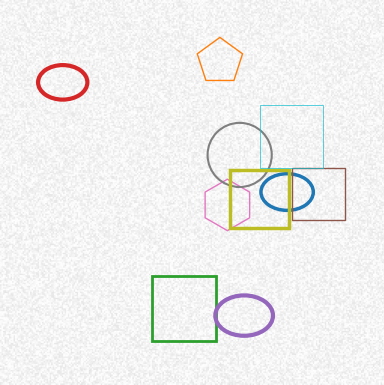[{"shape": "oval", "thickness": 2.5, "radius": 0.34, "center": [0.746, 0.501]}, {"shape": "pentagon", "thickness": 1, "radius": 0.31, "center": [0.571, 0.841]}, {"shape": "square", "thickness": 2, "radius": 0.42, "center": [0.479, 0.198]}, {"shape": "oval", "thickness": 3, "radius": 0.32, "center": [0.163, 0.786]}, {"shape": "oval", "thickness": 3, "radius": 0.37, "center": [0.634, 0.18]}, {"shape": "square", "thickness": 1, "radius": 0.34, "center": [0.827, 0.496]}, {"shape": "hexagon", "thickness": 1, "radius": 0.33, "center": [0.591, 0.468]}, {"shape": "circle", "thickness": 1.5, "radius": 0.42, "center": [0.623, 0.598]}, {"shape": "square", "thickness": 2.5, "radius": 0.38, "center": [0.674, 0.483]}, {"shape": "square", "thickness": 0.5, "radius": 0.41, "center": [0.756, 0.646]}]